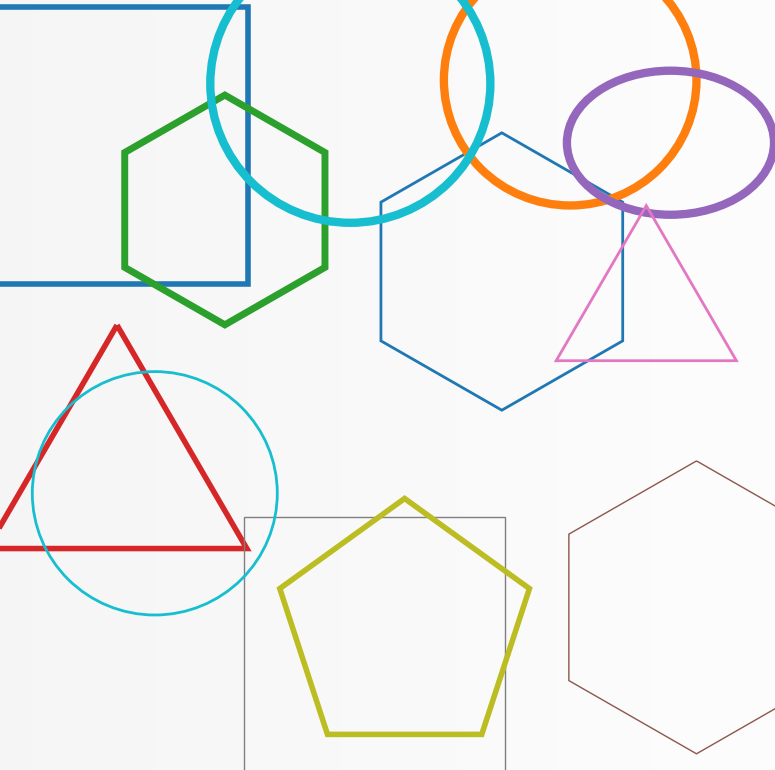[{"shape": "square", "thickness": 2, "radius": 0.9, "center": [0.14, 0.812]}, {"shape": "hexagon", "thickness": 1, "radius": 0.9, "center": [0.648, 0.647]}, {"shape": "circle", "thickness": 3, "radius": 0.81, "center": [0.736, 0.896]}, {"shape": "hexagon", "thickness": 2.5, "radius": 0.75, "center": [0.29, 0.727]}, {"shape": "triangle", "thickness": 2, "radius": 0.97, "center": [0.151, 0.384]}, {"shape": "oval", "thickness": 3, "radius": 0.67, "center": [0.865, 0.815]}, {"shape": "hexagon", "thickness": 0.5, "radius": 0.95, "center": [0.899, 0.211]}, {"shape": "triangle", "thickness": 1, "radius": 0.67, "center": [0.834, 0.599]}, {"shape": "square", "thickness": 0.5, "radius": 0.84, "center": [0.483, 0.16]}, {"shape": "pentagon", "thickness": 2, "radius": 0.85, "center": [0.522, 0.183]}, {"shape": "circle", "thickness": 3, "radius": 0.9, "center": [0.452, 0.891]}, {"shape": "circle", "thickness": 1, "radius": 0.79, "center": [0.2, 0.359]}]